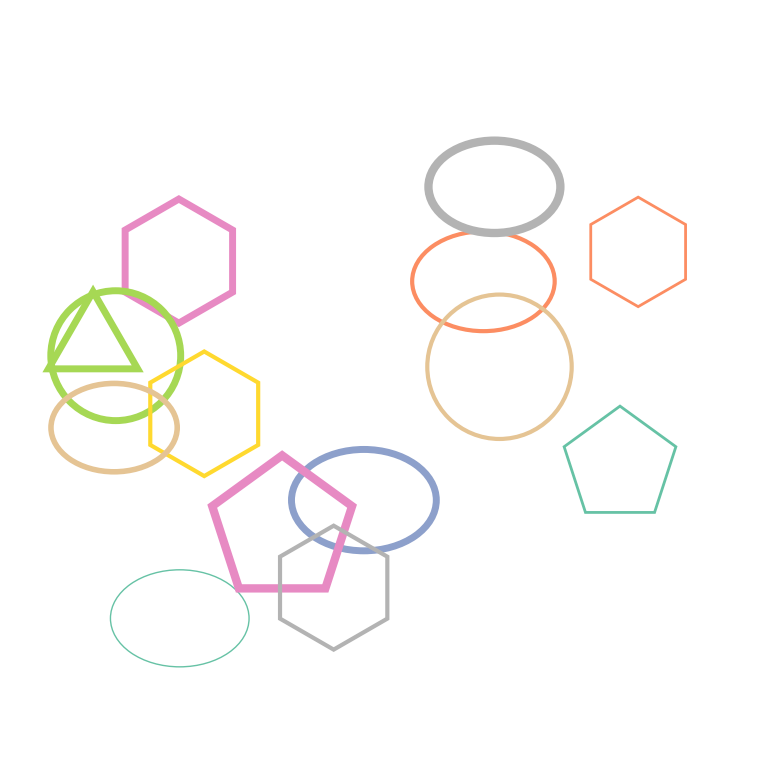[{"shape": "pentagon", "thickness": 1, "radius": 0.38, "center": [0.805, 0.396]}, {"shape": "oval", "thickness": 0.5, "radius": 0.45, "center": [0.233, 0.197]}, {"shape": "hexagon", "thickness": 1, "radius": 0.36, "center": [0.829, 0.673]}, {"shape": "oval", "thickness": 1.5, "radius": 0.46, "center": [0.628, 0.635]}, {"shape": "oval", "thickness": 2.5, "radius": 0.47, "center": [0.473, 0.35]}, {"shape": "hexagon", "thickness": 2.5, "radius": 0.4, "center": [0.232, 0.661]}, {"shape": "pentagon", "thickness": 3, "radius": 0.48, "center": [0.366, 0.313]}, {"shape": "circle", "thickness": 2.5, "radius": 0.42, "center": [0.15, 0.538]}, {"shape": "triangle", "thickness": 2.5, "radius": 0.33, "center": [0.121, 0.554]}, {"shape": "hexagon", "thickness": 1.5, "radius": 0.4, "center": [0.265, 0.463]}, {"shape": "circle", "thickness": 1.5, "radius": 0.47, "center": [0.649, 0.524]}, {"shape": "oval", "thickness": 2, "radius": 0.41, "center": [0.148, 0.445]}, {"shape": "oval", "thickness": 3, "radius": 0.43, "center": [0.642, 0.757]}, {"shape": "hexagon", "thickness": 1.5, "radius": 0.4, "center": [0.433, 0.237]}]